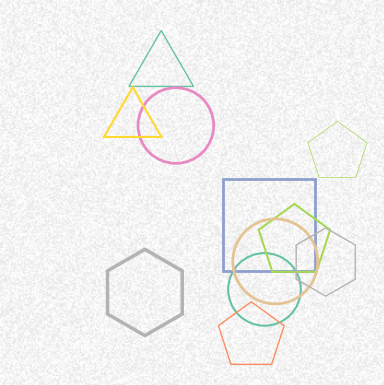[{"shape": "triangle", "thickness": 1, "radius": 0.48, "center": [0.419, 0.824]}, {"shape": "circle", "thickness": 1.5, "radius": 0.47, "center": [0.687, 0.248]}, {"shape": "pentagon", "thickness": 1, "radius": 0.45, "center": [0.653, 0.126]}, {"shape": "square", "thickness": 2, "radius": 0.6, "center": [0.699, 0.415]}, {"shape": "circle", "thickness": 2, "radius": 0.49, "center": [0.457, 0.674]}, {"shape": "pentagon", "thickness": 1.5, "radius": 0.49, "center": [0.765, 0.373]}, {"shape": "pentagon", "thickness": 0.5, "radius": 0.4, "center": [0.877, 0.604]}, {"shape": "triangle", "thickness": 1.5, "radius": 0.43, "center": [0.345, 0.687]}, {"shape": "circle", "thickness": 2, "radius": 0.55, "center": [0.715, 0.321]}, {"shape": "hexagon", "thickness": 1, "radius": 0.44, "center": [0.846, 0.319]}, {"shape": "hexagon", "thickness": 2.5, "radius": 0.56, "center": [0.376, 0.24]}]